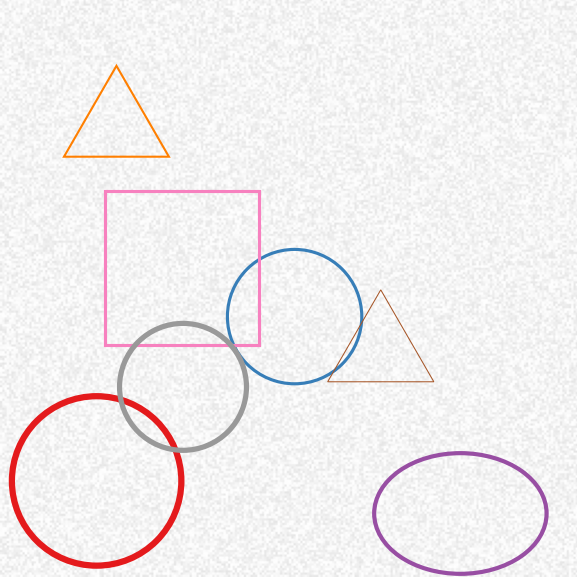[{"shape": "circle", "thickness": 3, "radius": 0.73, "center": [0.167, 0.166]}, {"shape": "circle", "thickness": 1.5, "radius": 0.58, "center": [0.51, 0.451]}, {"shape": "oval", "thickness": 2, "radius": 0.75, "center": [0.797, 0.11]}, {"shape": "triangle", "thickness": 1, "radius": 0.52, "center": [0.202, 0.78]}, {"shape": "triangle", "thickness": 0.5, "radius": 0.53, "center": [0.659, 0.391]}, {"shape": "square", "thickness": 1.5, "radius": 0.67, "center": [0.315, 0.534]}, {"shape": "circle", "thickness": 2.5, "radius": 0.55, "center": [0.317, 0.329]}]